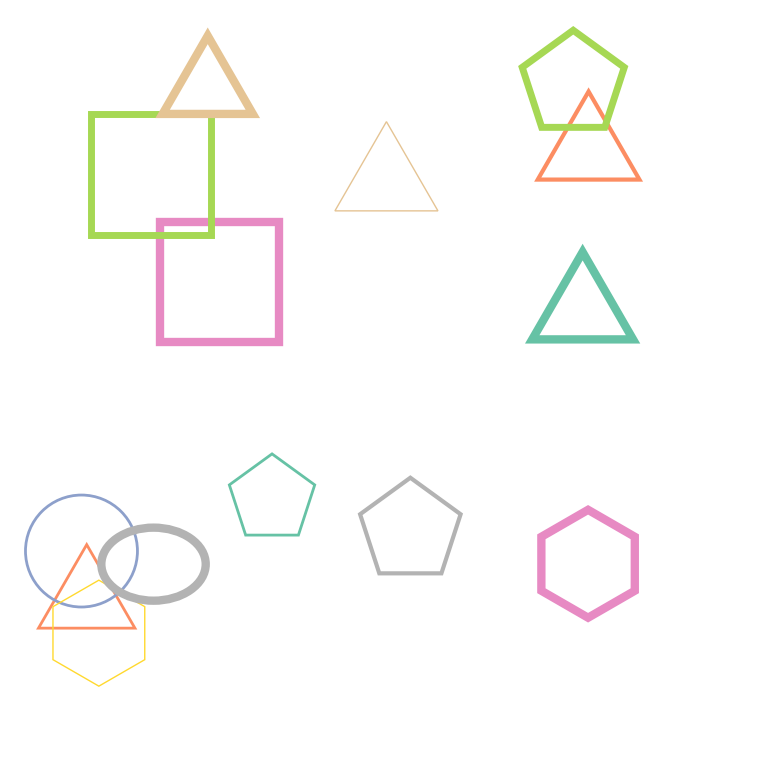[{"shape": "triangle", "thickness": 3, "radius": 0.38, "center": [0.757, 0.597]}, {"shape": "pentagon", "thickness": 1, "radius": 0.29, "center": [0.353, 0.352]}, {"shape": "triangle", "thickness": 1.5, "radius": 0.38, "center": [0.764, 0.805]}, {"shape": "triangle", "thickness": 1, "radius": 0.36, "center": [0.113, 0.22]}, {"shape": "circle", "thickness": 1, "radius": 0.36, "center": [0.106, 0.284]}, {"shape": "square", "thickness": 3, "radius": 0.39, "center": [0.285, 0.634]}, {"shape": "hexagon", "thickness": 3, "radius": 0.35, "center": [0.764, 0.268]}, {"shape": "square", "thickness": 2.5, "radius": 0.39, "center": [0.196, 0.774]}, {"shape": "pentagon", "thickness": 2.5, "radius": 0.35, "center": [0.744, 0.891]}, {"shape": "hexagon", "thickness": 0.5, "radius": 0.34, "center": [0.128, 0.178]}, {"shape": "triangle", "thickness": 3, "radius": 0.34, "center": [0.27, 0.886]}, {"shape": "triangle", "thickness": 0.5, "radius": 0.39, "center": [0.502, 0.765]}, {"shape": "oval", "thickness": 3, "radius": 0.34, "center": [0.199, 0.267]}, {"shape": "pentagon", "thickness": 1.5, "radius": 0.34, "center": [0.533, 0.311]}]